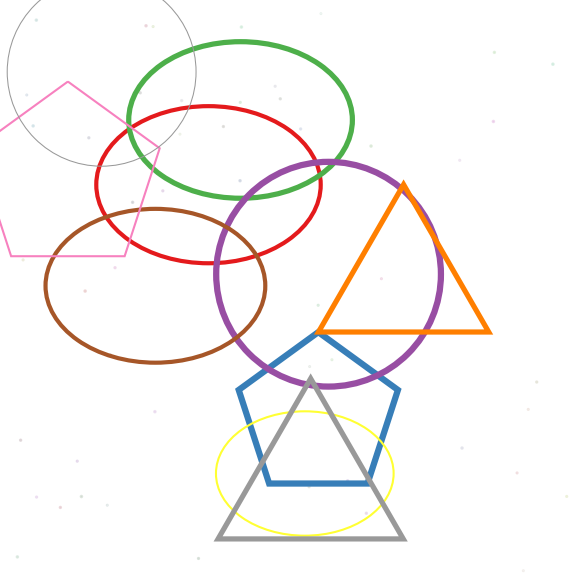[{"shape": "oval", "thickness": 2, "radius": 0.97, "center": [0.361, 0.679]}, {"shape": "pentagon", "thickness": 3, "radius": 0.72, "center": [0.551, 0.279]}, {"shape": "oval", "thickness": 2.5, "radius": 0.97, "center": [0.417, 0.791]}, {"shape": "circle", "thickness": 3, "radius": 0.97, "center": [0.569, 0.524]}, {"shape": "triangle", "thickness": 2.5, "radius": 0.85, "center": [0.699, 0.509]}, {"shape": "oval", "thickness": 1, "radius": 0.77, "center": [0.528, 0.179]}, {"shape": "oval", "thickness": 2, "radius": 0.95, "center": [0.269, 0.504]}, {"shape": "pentagon", "thickness": 1, "radius": 0.84, "center": [0.118, 0.691]}, {"shape": "circle", "thickness": 0.5, "radius": 0.82, "center": [0.176, 0.875]}, {"shape": "triangle", "thickness": 2.5, "radius": 0.93, "center": [0.538, 0.158]}]